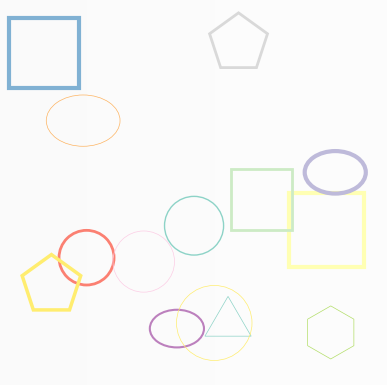[{"shape": "circle", "thickness": 1, "radius": 0.38, "center": [0.501, 0.414]}, {"shape": "triangle", "thickness": 0.5, "radius": 0.34, "center": [0.588, 0.161]}, {"shape": "square", "thickness": 3, "radius": 0.48, "center": [0.842, 0.403]}, {"shape": "oval", "thickness": 3, "radius": 0.39, "center": [0.865, 0.552]}, {"shape": "circle", "thickness": 2, "radius": 0.35, "center": [0.223, 0.331]}, {"shape": "square", "thickness": 3, "radius": 0.45, "center": [0.113, 0.863]}, {"shape": "oval", "thickness": 0.5, "radius": 0.48, "center": [0.215, 0.687]}, {"shape": "hexagon", "thickness": 0.5, "radius": 0.34, "center": [0.854, 0.137]}, {"shape": "circle", "thickness": 0.5, "radius": 0.4, "center": [0.371, 0.321]}, {"shape": "pentagon", "thickness": 2, "radius": 0.39, "center": [0.616, 0.888]}, {"shape": "oval", "thickness": 1.5, "radius": 0.35, "center": [0.457, 0.147]}, {"shape": "square", "thickness": 2, "radius": 0.39, "center": [0.675, 0.482]}, {"shape": "pentagon", "thickness": 2.5, "radius": 0.4, "center": [0.133, 0.259]}, {"shape": "circle", "thickness": 0.5, "radius": 0.49, "center": [0.553, 0.161]}]